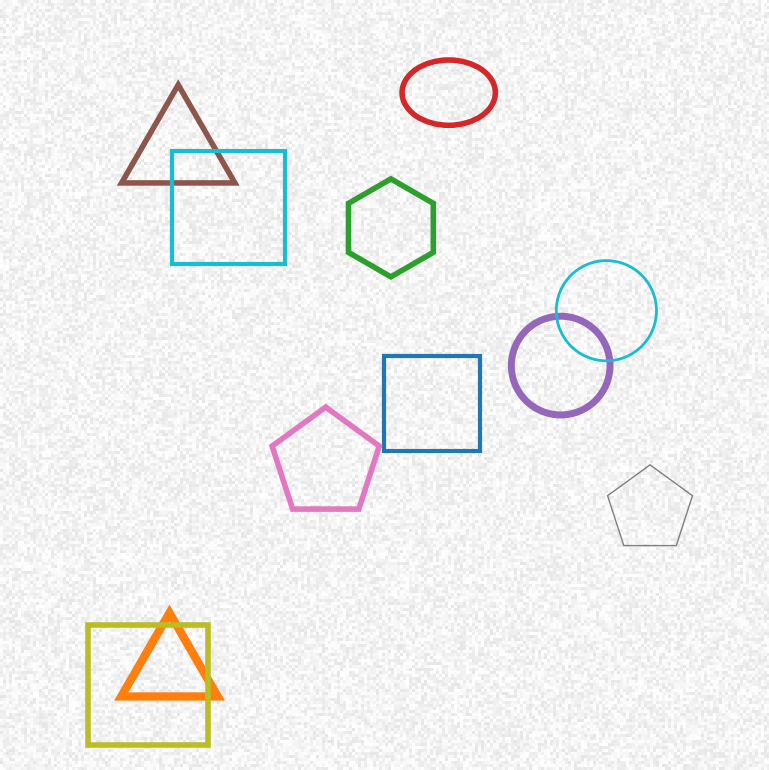[{"shape": "square", "thickness": 1.5, "radius": 0.31, "center": [0.561, 0.476]}, {"shape": "triangle", "thickness": 3, "radius": 0.36, "center": [0.22, 0.132]}, {"shape": "hexagon", "thickness": 2, "radius": 0.32, "center": [0.508, 0.704]}, {"shape": "oval", "thickness": 2, "radius": 0.3, "center": [0.583, 0.88]}, {"shape": "circle", "thickness": 2.5, "radius": 0.32, "center": [0.728, 0.525]}, {"shape": "triangle", "thickness": 2, "radius": 0.42, "center": [0.231, 0.805]}, {"shape": "pentagon", "thickness": 2, "radius": 0.37, "center": [0.423, 0.398]}, {"shape": "pentagon", "thickness": 0.5, "radius": 0.29, "center": [0.844, 0.338]}, {"shape": "square", "thickness": 2, "radius": 0.39, "center": [0.192, 0.111]}, {"shape": "square", "thickness": 1.5, "radius": 0.37, "center": [0.297, 0.73]}, {"shape": "circle", "thickness": 1, "radius": 0.33, "center": [0.788, 0.596]}]